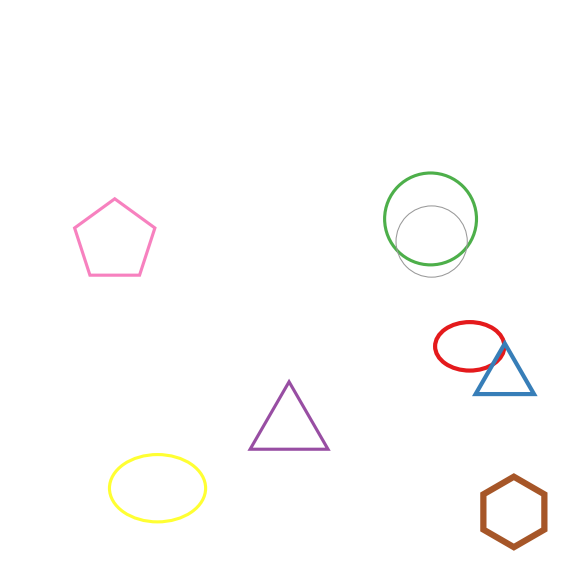[{"shape": "oval", "thickness": 2, "radius": 0.3, "center": [0.813, 0.399]}, {"shape": "triangle", "thickness": 2, "radius": 0.29, "center": [0.874, 0.346]}, {"shape": "circle", "thickness": 1.5, "radius": 0.4, "center": [0.746, 0.62]}, {"shape": "triangle", "thickness": 1.5, "radius": 0.39, "center": [0.501, 0.26]}, {"shape": "oval", "thickness": 1.5, "radius": 0.42, "center": [0.273, 0.154]}, {"shape": "hexagon", "thickness": 3, "radius": 0.3, "center": [0.89, 0.113]}, {"shape": "pentagon", "thickness": 1.5, "radius": 0.37, "center": [0.199, 0.582]}, {"shape": "circle", "thickness": 0.5, "radius": 0.31, "center": [0.747, 0.581]}]